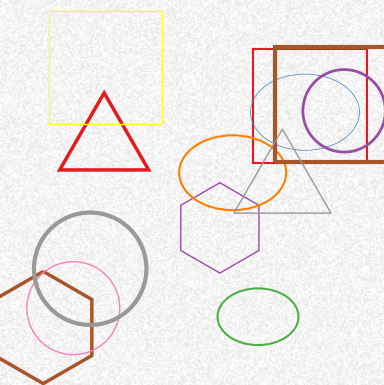[{"shape": "triangle", "thickness": 2.5, "radius": 0.67, "center": [0.271, 0.625]}, {"shape": "square", "thickness": 1.5, "radius": 0.74, "center": [0.805, 0.724]}, {"shape": "oval", "thickness": 0.5, "radius": 0.71, "center": [0.792, 0.709]}, {"shape": "oval", "thickness": 1.5, "radius": 0.53, "center": [0.67, 0.177]}, {"shape": "hexagon", "thickness": 1, "radius": 0.59, "center": [0.571, 0.408]}, {"shape": "circle", "thickness": 2, "radius": 0.54, "center": [0.894, 0.712]}, {"shape": "oval", "thickness": 1.5, "radius": 0.69, "center": [0.604, 0.551]}, {"shape": "square", "thickness": 1, "radius": 0.74, "center": [0.274, 0.825]}, {"shape": "hexagon", "thickness": 2.5, "radius": 0.73, "center": [0.112, 0.149]}, {"shape": "square", "thickness": 3, "radius": 0.75, "center": [0.865, 0.728]}, {"shape": "circle", "thickness": 1, "radius": 0.6, "center": [0.19, 0.2]}, {"shape": "circle", "thickness": 3, "radius": 0.73, "center": [0.234, 0.302]}, {"shape": "triangle", "thickness": 1, "radius": 0.73, "center": [0.734, 0.519]}]